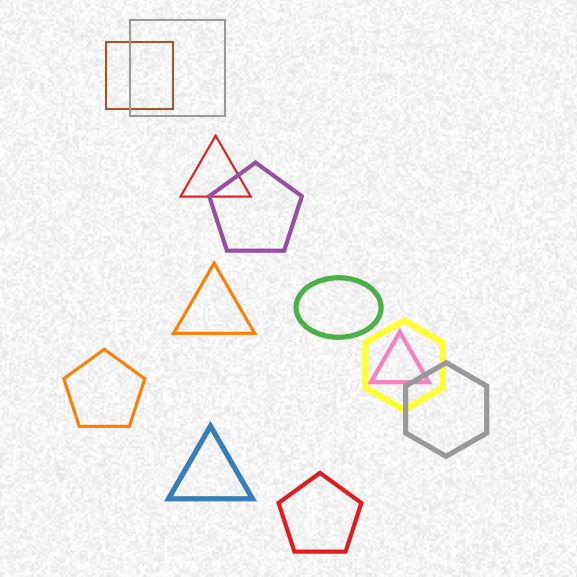[{"shape": "pentagon", "thickness": 2, "radius": 0.38, "center": [0.554, 0.105]}, {"shape": "triangle", "thickness": 1, "radius": 0.35, "center": [0.373, 0.694]}, {"shape": "triangle", "thickness": 2.5, "radius": 0.42, "center": [0.365, 0.177]}, {"shape": "oval", "thickness": 2.5, "radius": 0.37, "center": [0.586, 0.467]}, {"shape": "pentagon", "thickness": 2, "radius": 0.42, "center": [0.443, 0.633]}, {"shape": "pentagon", "thickness": 1.5, "radius": 0.37, "center": [0.181, 0.321]}, {"shape": "triangle", "thickness": 1.5, "radius": 0.41, "center": [0.371, 0.462]}, {"shape": "hexagon", "thickness": 3, "radius": 0.39, "center": [0.7, 0.367]}, {"shape": "square", "thickness": 1, "radius": 0.29, "center": [0.241, 0.868]}, {"shape": "triangle", "thickness": 2, "radius": 0.29, "center": [0.692, 0.366]}, {"shape": "square", "thickness": 1, "radius": 0.41, "center": [0.308, 0.881]}, {"shape": "hexagon", "thickness": 2.5, "radius": 0.41, "center": [0.773, 0.29]}]